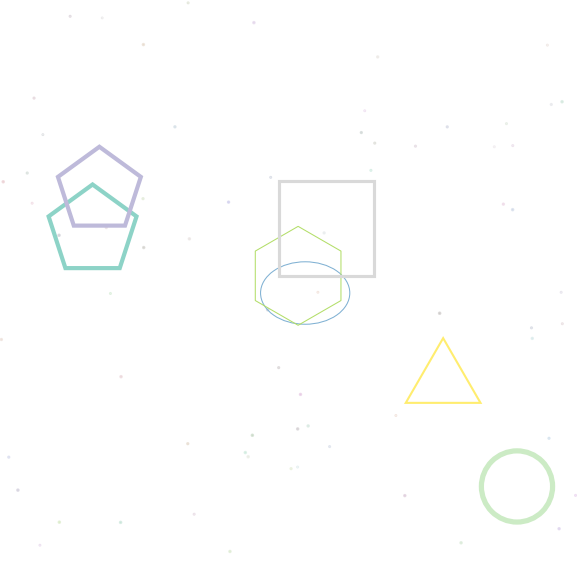[{"shape": "pentagon", "thickness": 2, "radius": 0.4, "center": [0.16, 0.6]}, {"shape": "pentagon", "thickness": 2, "radius": 0.38, "center": [0.172, 0.67]}, {"shape": "oval", "thickness": 0.5, "radius": 0.39, "center": [0.528, 0.492]}, {"shape": "hexagon", "thickness": 0.5, "radius": 0.43, "center": [0.516, 0.522]}, {"shape": "square", "thickness": 1.5, "radius": 0.41, "center": [0.565, 0.604]}, {"shape": "circle", "thickness": 2.5, "radius": 0.31, "center": [0.895, 0.157]}, {"shape": "triangle", "thickness": 1, "radius": 0.37, "center": [0.767, 0.339]}]